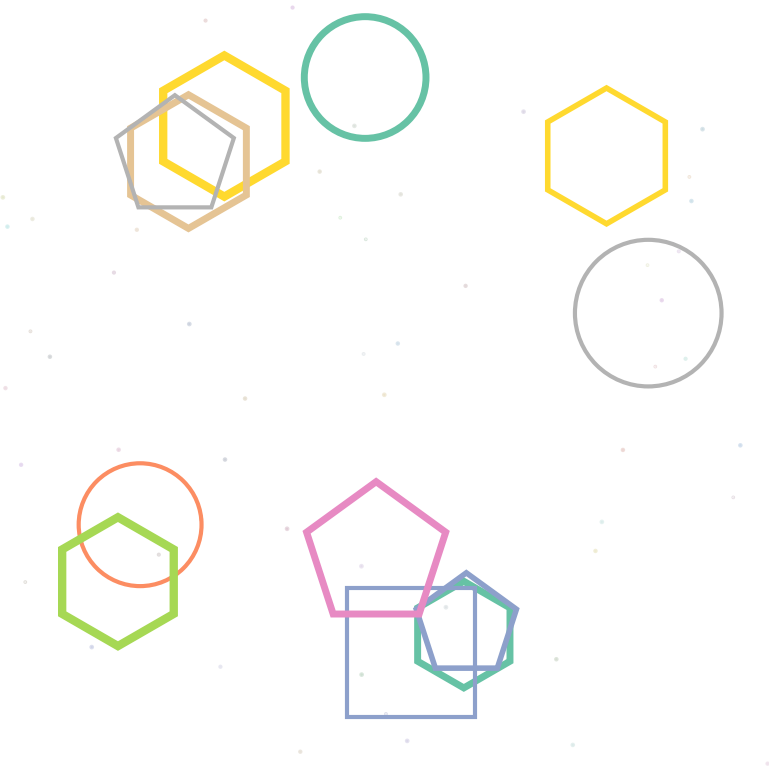[{"shape": "circle", "thickness": 2.5, "radius": 0.4, "center": [0.474, 0.899]}, {"shape": "hexagon", "thickness": 2.5, "radius": 0.35, "center": [0.602, 0.176]}, {"shape": "circle", "thickness": 1.5, "radius": 0.4, "center": [0.182, 0.319]}, {"shape": "square", "thickness": 1.5, "radius": 0.42, "center": [0.534, 0.153]}, {"shape": "pentagon", "thickness": 2, "radius": 0.34, "center": [0.606, 0.188]}, {"shape": "pentagon", "thickness": 2.5, "radius": 0.47, "center": [0.488, 0.279]}, {"shape": "hexagon", "thickness": 3, "radius": 0.42, "center": [0.153, 0.245]}, {"shape": "hexagon", "thickness": 2, "radius": 0.44, "center": [0.788, 0.798]}, {"shape": "hexagon", "thickness": 3, "radius": 0.46, "center": [0.291, 0.836]}, {"shape": "hexagon", "thickness": 2.5, "radius": 0.43, "center": [0.245, 0.79]}, {"shape": "circle", "thickness": 1.5, "radius": 0.48, "center": [0.842, 0.593]}, {"shape": "pentagon", "thickness": 1.5, "radius": 0.4, "center": [0.227, 0.796]}]